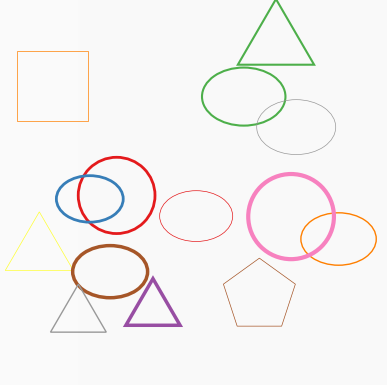[{"shape": "oval", "thickness": 0.5, "radius": 0.47, "center": [0.506, 0.439]}, {"shape": "circle", "thickness": 2, "radius": 0.5, "center": [0.301, 0.492]}, {"shape": "oval", "thickness": 2, "radius": 0.43, "center": [0.232, 0.483]}, {"shape": "triangle", "thickness": 1.5, "radius": 0.57, "center": [0.712, 0.889]}, {"shape": "oval", "thickness": 1.5, "radius": 0.54, "center": [0.629, 0.749]}, {"shape": "triangle", "thickness": 2.5, "radius": 0.4, "center": [0.395, 0.195]}, {"shape": "oval", "thickness": 1, "radius": 0.49, "center": [0.874, 0.379]}, {"shape": "square", "thickness": 0.5, "radius": 0.45, "center": [0.135, 0.776]}, {"shape": "triangle", "thickness": 0.5, "radius": 0.51, "center": [0.101, 0.348]}, {"shape": "pentagon", "thickness": 0.5, "radius": 0.49, "center": [0.669, 0.232]}, {"shape": "oval", "thickness": 2.5, "radius": 0.48, "center": [0.284, 0.294]}, {"shape": "circle", "thickness": 3, "radius": 0.55, "center": [0.751, 0.437]}, {"shape": "oval", "thickness": 0.5, "radius": 0.51, "center": [0.764, 0.67]}, {"shape": "triangle", "thickness": 1, "radius": 0.42, "center": [0.202, 0.179]}]